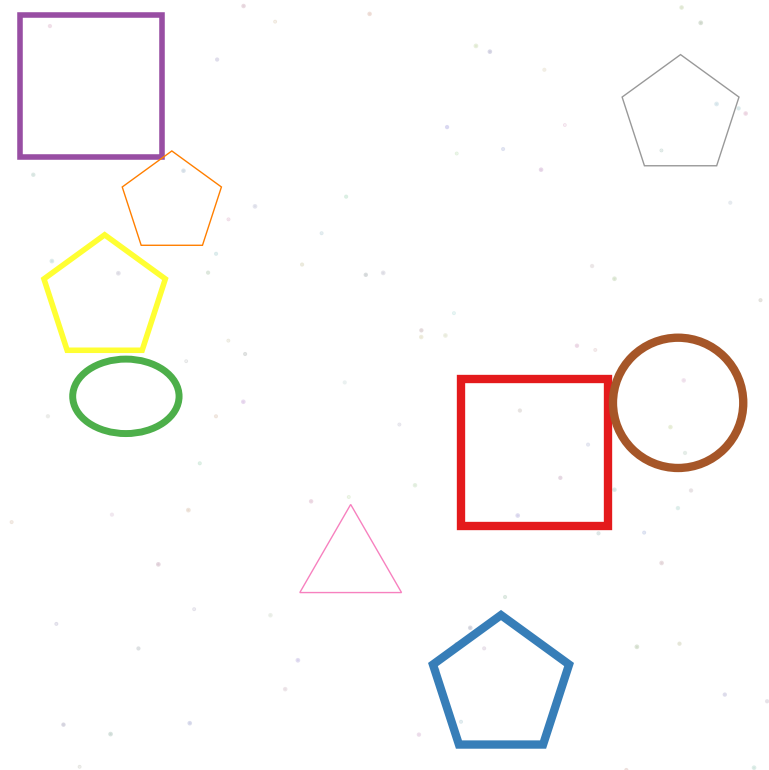[{"shape": "square", "thickness": 3, "radius": 0.48, "center": [0.694, 0.413]}, {"shape": "pentagon", "thickness": 3, "radius": 0.46, "center": [0.651, 0.108]}, {"shape": "oval", "thickness": 2.5, "radius": 0.35, "center": [0.163, 0.485]}, {"shape": "square", "thickness": 2, "radius": 0.46, "center": [0.118, 0.888]}, {"shape": "pentagon", "thickness": 0.5, "radius": 0.34, "center": [0.223, 0.736]}, {"shape": "pentagon", "thickness": 2, "radius": 0.41, "center": [0.136, 0.612]}, {"shape": "circle", "thickness": 3, "radius": 0.42, "center": [0.881, 0.477]}, {"shape": "triangle", "thickness": 0.5, "radius": 0.38, "center": [0.455, 0.269]}, {"shape": "pentagon", "thickness": 0.5, "radius": 0.4, "center": [0.884, 0.849]}]